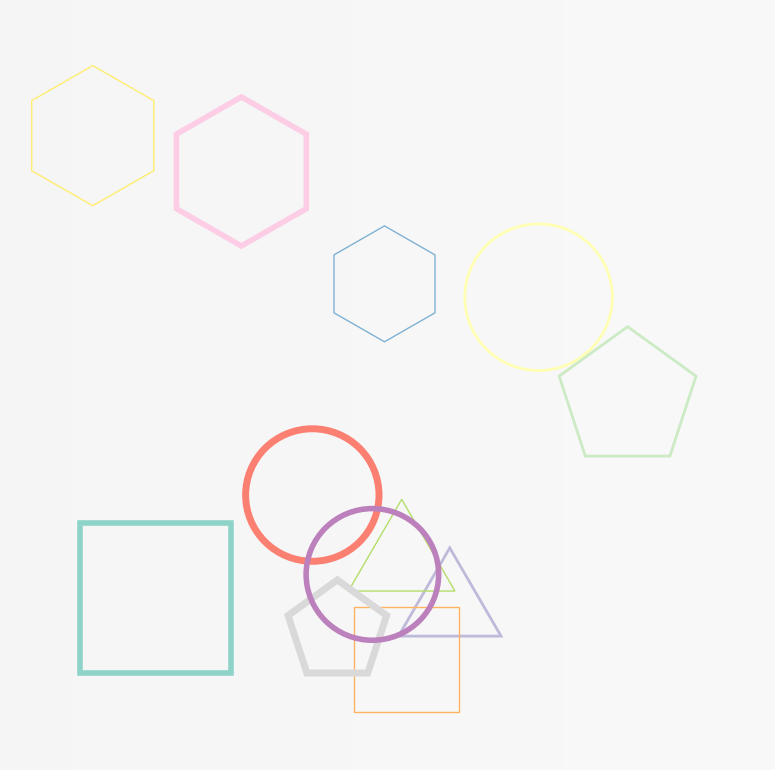[{"shape": "square", "thickness": 2, "radius": 0.49, "center": [0.2, 0.223]}, {"shape": "circle", "thickness": 1, "radius": 0.48, "center": [0.695, 0.614]}, {"shape": "triangle", "thickness": 1, "radius": 0.38, "center": [0.58, 0.212]}, {"shape": "circle", "thickness": 2.5, "radius": 0.43, "center": [0.403, 0.357]}, {"shape": "hexagon", "thickness": 0.5, "radius": 0.38, "center": [0.496, 0.631]}, {"shape": "square", "thickness": 0.5, "radius": 0.34, "center": [0.525, 0.144]}, {"shape": "triangle", "thickness": 0.5, "radius": 0.4, "center": [0.518, 0.272]}, {"shape": "hexagon", "thickness": 2, "radius": 0.48, "center": [0.311, 0.777]}, {"shape": "pentagon", "thickness": 2.5, "radius": 0.33, "center": [0.435, 0.18]}, {"shape": "circle", "thickness": 2, "radius": 0.43, "center": [0.48, 0.254]}, {"shape": "pentagon", "thickness": 1, "radius": 0.46, "center": [0.81, 0.483]}, {"shape": "hexagon", "thickness": 0.5, "radius": 0.45, "center": [0.12, 0.824]}]